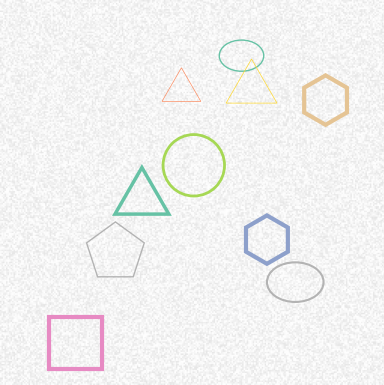[{"shape": "oval", "thickness": 1, "radius": 0.29, "center": [0.627, 0.855]}, {"shape": "triangle", "thickness": 2.5, "radius": 0.4, "center": [0.369, 0.484]}, {"shape": "triangle", "thickness": 0.5, "radius": 0.29, "center": [0.471, 0.766]}, {"shape": "hexagon", "thickness": 3, "radius": 0.31, "center": [0.693, 0.378]}, {"shape": "square", "thickness": 3, "radius": 0.34, "center": [0.196, 0.109]}, {"shape": "circle", "thickness": 2, "radius": 0.4, "center": [0.503, 0.571]}, {"shape": "triangle", "thickness": 0.5, "radius": 0.38, "center": [0.653, 0.77]}, {"shape": "hexagon", "thickness": 3, "radius": 0.32, "center": [0.846, 0.74]}, {"shape": "oval", "thickness": 1.5, "radius": 0.37, "center": [0.767, 0.267]}, {"shape": "pentagon", "thickness": 1, "radius": 0.39, "center": [0.3, 0.345]}]